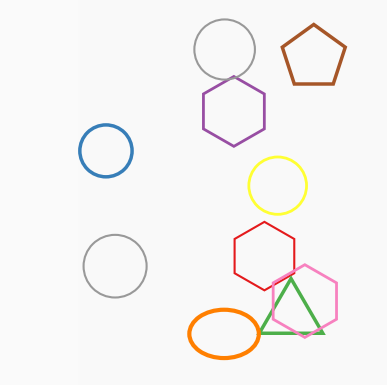[{"shape": "hexagon", "thickness": 1.5, "radius": 0.44, "center": [0.682, 0.335]}, {"shape": "circle", "thickness": 2.5, "radius": 0.34, "center": [0.273, 0.608]}, {"shape": "triangle", "thickness": 2.5, "radius": 0.47, "center": [0.751, 0.182]}, {"shape": "hexagon", "thickness": 2, "radius": 0.45, "center": [0.604, 0.711]}, {"shape": "oval", "thickness": 3, "radius": 0.45, "center": [0.578, 0.133]}, {"shape": "circle", "thickness": 2, "radius": 0.37, "center": [0.717, 0.518]}, {"shape": "pentagon", "thickness": 2.5, "radius": 0.43, "center": [0.81, 0.851]}, {"shape": "hexagon", "thickness": 2, "radius": 0.47, "center": [0.787, 0.218]}, {"shape": "circle", "thickness": 1.5, "radius": 0.41, "center": [0.297, 0.309]}, {"shape": "circle", "thickness": 1.5, "radius": 0.39, "center": [0.58, 0.871]}]